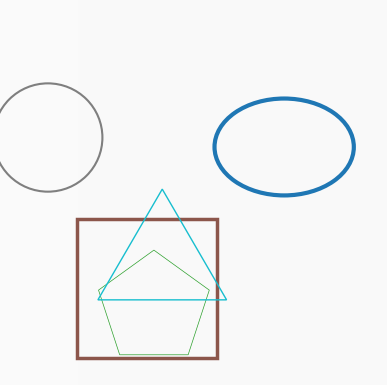[{"shape": "oval", "thickness": 3, "radius": 0.9, "center": [0.733, 0.618]}, {"shape": "pentagon", "thickness": 0.5, "radius": 0.75, "center": [0.397, 0.2]}, {"shape": "square", "thickness": 2.5, "radius": 0.9, "center": [0.38, 0.252]}, {"shape": "circle", "thickness": 1.5, "radius": 0.7, "center": [0.124, 0.643]}, {"shape": "triangle", "thickness": 1, "radius": 0.96, "center": [0.419, 0.317]}]